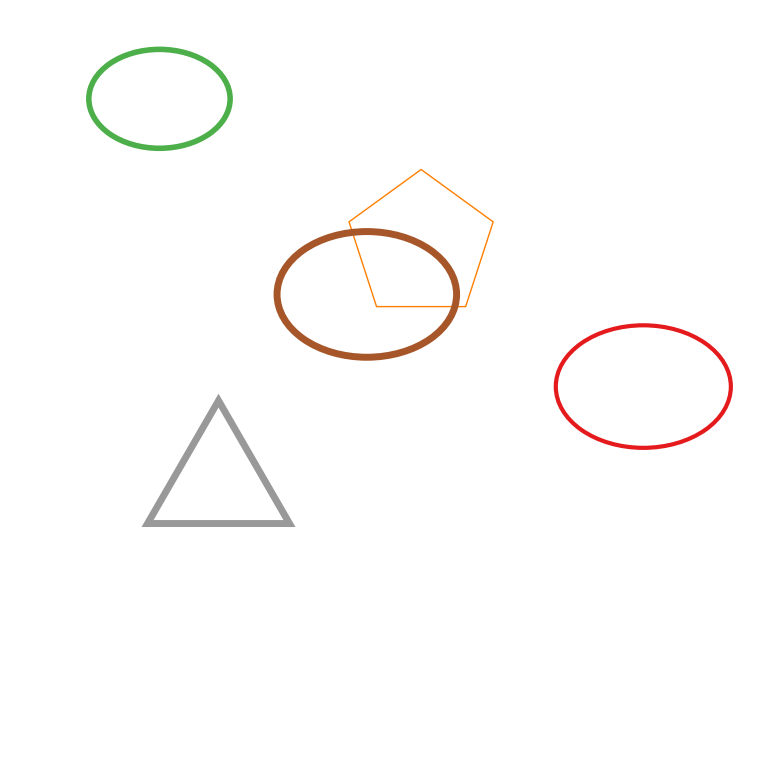[{"shape": "oval", "thickness": 1.5, "radius": 0.57, "center": [0.835, 0.498]}, {"shape": "oval", "thickness": 2, "radius": 0.46, "center": [0.207, 0.872]}, {"shape": "pentagon", "thickness": 0.5, "radius": 0.49, "center": [0.547, 0.681]}, {"shape": "oval", "thickness": 2.5, "radius": 0.58, "center": [0.476, 0.618]}, {"shape": "triangle", "thickness": 2.5, "radius": 0.53, "center": [0.284, 0.373]}]